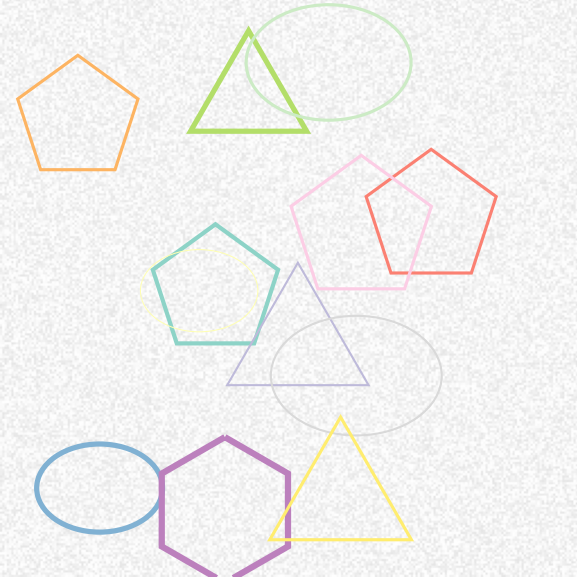[{"shape": "pentagon", "thickness": 2, "radius": 0.57, "center": [0.373, 0.497]}, {"shape": "oval", "thickness": 0.5, "radius": 0.51, "center": [0.345, 0.496]}, {"shape": "triangle", "thickness": 1, "radius": 0.71, "center": [0.516, 0.403]}, {"shape": "pentagon", "thickness": 1.5, "radius": 0.59, "center": [0.747, 0.622]}, {"shape": "oval", "thickness": 2.5, "radius": 0.54, "center": [0.172, 0.154]}, {"shape": "pentagon", "thickness": 1.5, "radius": 0.55, "center": [0.135, 0.794]}, {"shape": "triangle", "thickness": 2.5, "radius": 0.58, "center": [0.43, 0.83]}, {"shape": "pentagon", "thickness": 1.5, "radius": 0.64, "center": [0.625, 0.602]}, {"shape": "oval", "thickness": 1, "radius": 0.74, "center": [0.617, 0.349]}, {"shape": "hexagon", "thickness": 3, "radius": 0.63, "center": [0.389, 0.116]}, {"shape": "oval", "thickness": 1.5, "radius": 0.71, "center": [0.569, 0.891]}, {"shape": "triangle", "thickness": 1.5, "radius": 0.71, "center": [0.59, 0.135]}]